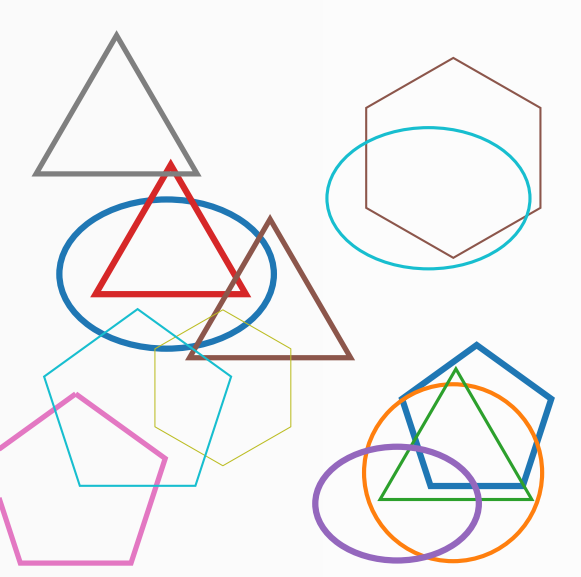[{"shape": "pentagon", "thickness": 3, "radius": 0.67, "center": [0.82, 0.267]}, {"shape": "oval", "thickness": 3, "radius": 0.92, "center": [0.287, 0.525]}, {"shape": "circle", "thickness": 2, "radius": 0.77, "center": [0.78, 0.181]}, {"shape": "triangle", "thickness": 1.5, "radius": 0.75, "center": [0.784, 0.21]}, {"shape": "triangle", "thickness": 3, "radius": 0.75, "center": [0.294, 0.564]}, {"shape": "oval", "thickness": 3, "radius": 0.7, "center": [0.683, 0.127]}, {"shape": "hexagon", "thickness": 1, "radius": 0.87, "center": [0.78, 0.726]}, {"shape": "triangle", "thickness": 2.5, "radius": 0.8, "center": [0.465, 0.46]}, {"shape": "pentagon", "thickness": 2.5, "radius": 0.81, "center": [0.13, 0.155]}, {"shape": "triangle", "thickness": 2.5, "radius": 0.8, "center": [0.201, 0.778]}, {"shape": "hexagon", "thickness": 0.5, "radius": 0.67, "center": [0.383, 0.328]}, {"shape": "oval", "thickness": 1.5, "radius": 0.87, "center": [0.737, 0.656]}, {"shape": "pentagon", "thickness": 1, "radius": 0.85, "center": [0.237, 0.295]}]